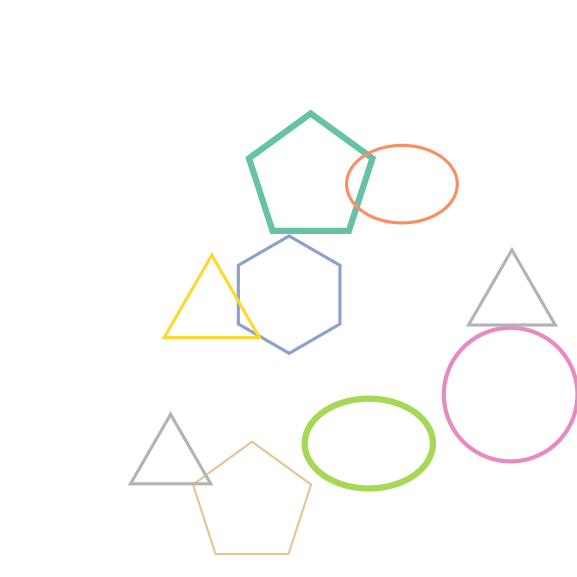[{"shape": "pentagon", "thickness": 3, "radius": 0.56, "center": [0.538, 0.69]}, {"shape": "oval", "thickness": 1.5, "radius": 0.48, "center": [0.696, 0.68]}, {"shape": "hexagon", "thickness": 1.5, "radius": 0.51, "center": [0.501, 0.489]}, {"shape": "circle", "thickness": 2, "radius": 0.58, "center": [0.884, 0.316]}, {"shape": "oval", "thickness": 3, "radius": 0.56, "center": [0.639, 0.231]}, {"shape": "triangle", "thickness": 1.5, "radius": 0.48, "center": [0.367, 0.462]}, {"shape": "pentagon", "thickness": 1, "radius": 0.54, "center": [0.436, 0.127]}, {"shape": "triangle", "thickness": 1.5, "radius": 0.43, "center": [0.886, 0.48]}, {"shape": "triangle", "thickness": 1.5, "radius": 0.4, "center": [0.295, 0.201]}]